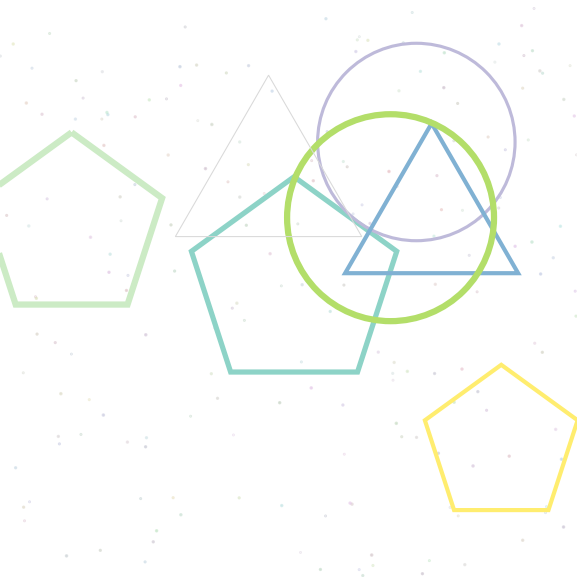[{"shape": "pentagon", "thickness": 2.5, "radius": 0.93, "center": [0.509, 0.506]}, {"shape": "circle", "thickness": 1.5, "radius": 0.85, "center": [0.721, 0.753]}, {"shape": "triangle", "thickness": 2, "radius": 0.86, "center": [0.747, 0.613]}, {"shape": "circle", "thickness": 3, "radius": 0.9, "center": [0.676, 0.622]}, {"shape": "triangle", "thickness": 0.5, "radius": 0.93, "center": [0.465, 0.683]}, {"shape": "pentagon", "thickness": 3, "radius": 0.82, "center": [0.124, 0.605]}, {"shape": "pentagon", "thickness": 2, "radius": 0.7, "center": [0.868, 0.228]}]